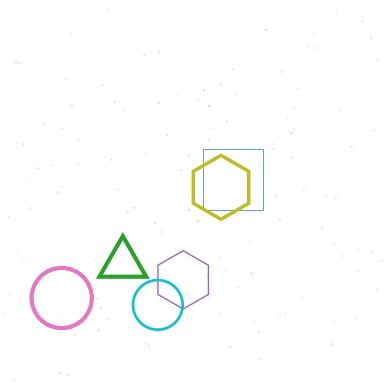[{"shape": "square", "thickness": 0.5, "radius": 0.39, "center": [0.606, 0.534]}, {"shape": "triangle", "thickness": 3, "radius": 0.35, "center": [0.319, 0.316]}, {"shape": "hexagon", "thickness": 1, "radius": 0.38, "center": [0.476, 0.273]}, {"shape": "circle", "thickness": 3, "radius": 0.39, "center": [0.16, 0.226]}, {"shape": "hexagon", "thickness": 2.5, "radius": 0.42, "center": [0.574, 0.513]}, {"shape": "circle", "thickness": 2, "radius": 0.32, "center": [0.41, 0.208]}]